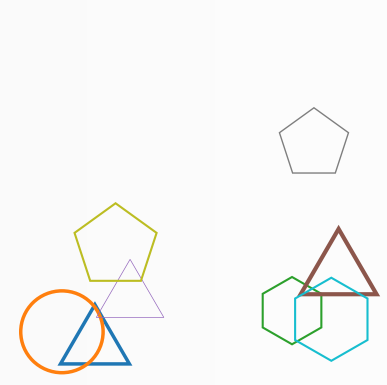[{"shape": "triangle", "thickness": 2.5, "radius": 0.51, "center": [0.245, 0.106]}, {"shape": "circle", "thickness": 2.5, "radius": 0.53, "center": [0.16, 0.138]}, {"shape": "hexagon", "thickness": 1.5, "radius": 0.44, "center": [0.754, 0.193]}, {"shape": "triangle", "thickness": 0.5, "radius": 0.5, "center": [0.336, 0.226]}, {"shape": "triangle", "thickness": 3, "radius": 0.57, "center": [0.874, 0.292]}, {"shape": "pentagon", "thickness": 1, "radius": 0.47, "center": [0.81, 0.626]}, {"shape": "pentagon", "thickness": 1.5, "radius": 0.56, "center": [0.298, 0.361]}, {"shape": "hexagon", "thickness": 1.5, "radius": 0.54, "center": [0.855, 0.171]}]